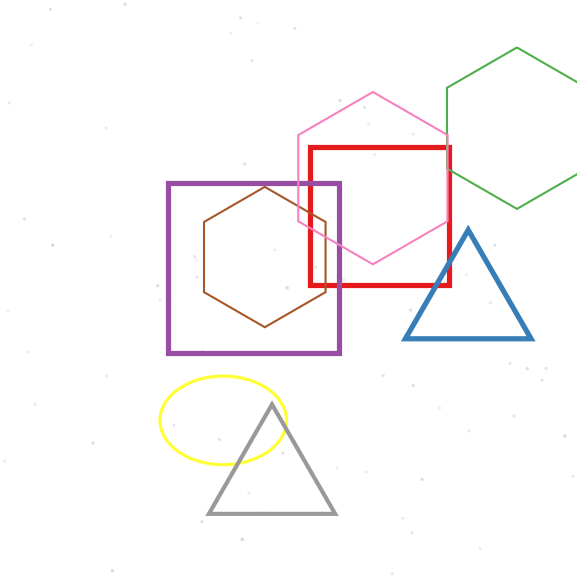[{"shape": "square", "thickness": 2.5, "radius": 0.6, "center": [0.657, 0.625]}, {"shape": "triangle", "thickness": 2.5, "radius": 0.63, "center": [0.811, 0.475]}, {"shape": "hexagon", "thickness": 1, "radius": 0.7, "center": [0.895, 0.777]}, {"shape": "square", "thickness": 2.5, "radius": 0.74, "center": [0.439, 0.535]}, {"shape": "oval", "thickness": 1.5, "radius": 0.55, "center": [0.387, 0.271]}, {"shape": "hexagon", "thickness": 1, "radius": 0.61, "center": [0.459, 0.554]}, {"shape": "hexagon", "thickness": 1, "radius": 0.75, "center": [0.646, 0.691]}, {"shape": "triangle", "thickness": 2, "radius": 0.63, "center": [0.471, 0.172]}]